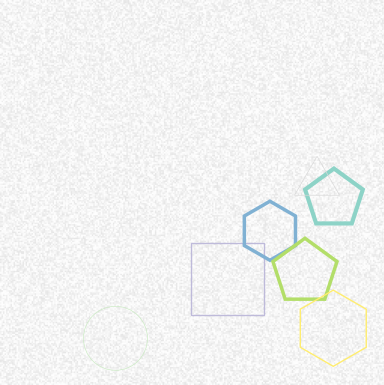[{"shape": "pentagon", "thickness": 3, "radius": 0.39, "center": [0.867, 0.483]}, {"shape": "square", "thickness": 1, "radius": 0.47, "center": [0.591, 0.275]}, {"shape": "hexagon", "thickness": 2.5, "radius": 0.38, "center": [0.701, 0.401]}, {"shape": "pentagon", "thickness": 2.5, "radius": 0.44, "center": [0.792, 0.294]}, {"shape": "triangle", "thickness": 0.5, "radius": 0.34, "center": [0.823, 0.527]}, {"shape": "circle", "thickness": 0.5, "radius": 0.42, "center": [0.3, 0.121]}, {"shape": "hexagon", "thickness": 1, "radius": 0.49, "center": [0.866, 0.147]}]